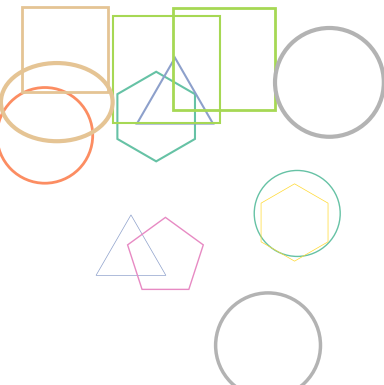[{"shape": "circle", "thickness": 1, "radius": 0.56, "center": [0.772, 0.446]}, {"shape": "hexagon", "thickness": 1.5, "radius": 0.58, "center": [0.406, 0.697]}, {"shape": "circle", "thickness": 2, "radius": 0.62, "center": [0.117, 0.648]}, {"shape": "triangle", "thickness": 0.5, "radius": 0.52, "center": [0.34, 0.337]}, {"shape": "triangle", "thickness": 1.5, "radius": 0.57, "center": [0.454, 0.736]}, {"shape": "pentagon", "thickness": 1, "radius": 0.52, "center": [0.43, 0.332]}, {"shape": "square", "thickness": 2, "radius": 0.66, "center": [0.582, 0.848]}, {"shape": "square", "thickness": 1.5, "radius": 0.69, "center": [0.433, 0.819]}, {"shape": "hexagon", "thickness": 0.5, "radius": 0.5, "center": [0.765, 0.422]}, {"shape": "square", "thickness": 2, "radius": 0.56, "center": [0.17, 0.872]}, {"shape": "oval", "thickness": 3, "radius": 0.73, "center": [0.147, 0.735]}, {"shape": "circle", "thickness": 2.5, "radius": 0.68, "center": [0.696, 0.103]}, {"shape": "circle", "thickness": 3, "radius": 0.71, "center": [0.856, 0.786]}]